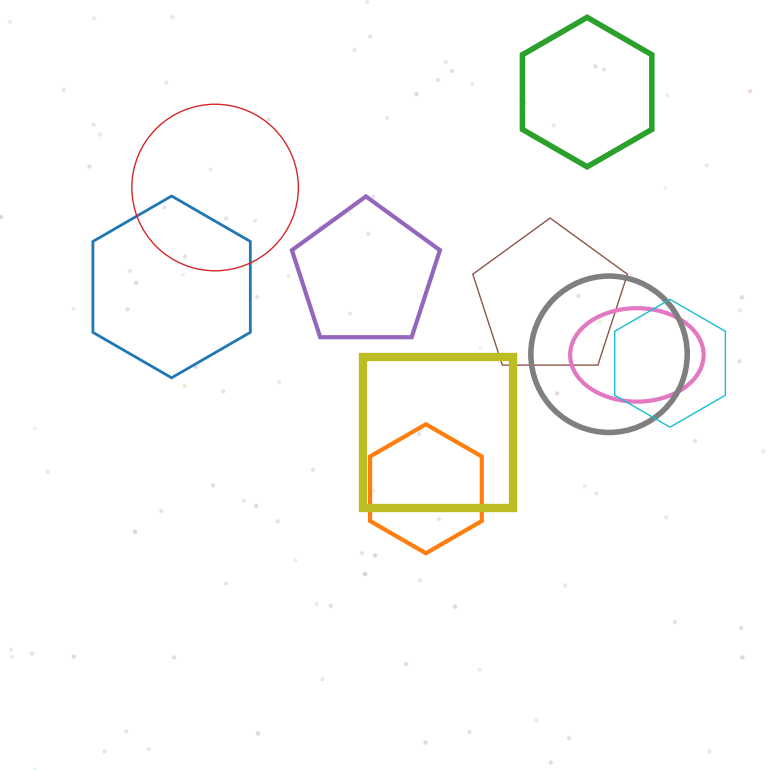[{"shape": "hexagon", "thickness": 1, "radius": 0.59, "center": [0.223, 0.627]}, {"shape": "hexagon", "thickness": 1.5, "radius": 0.42, "center": [0.553, 0.365]}, {"shape": "hexagon", "thickness": 2, "radius": 0.49, "center": [0.763, 0.88]}, {"shape": "circle", "thickness": 0.5, "radius": 0.54, "center": [0.279, 0.756]}, {"shape": "pentagon", "thickness": 1.5, "radius": 0.51, "center": [0.475, 0.644]}, {"shape": "pentagon", "thickness": 0.5, "radius": 0.53, "center": [0.714, 0.611]}, {"shape": "oval", "thickness": 1.5, "radius": 0.43, "center": [0.827, 0.539]}, {"shape": "circle", "thickness": 2, "radius": 0.51, "center": [0.791, 0.54]}, {"shape": "square", "thickness": 3, "radius": 0.49, "center": [0.569, 0.438]}, {"shape": "hexagon", "thickness": 0.5, "radius": 0.41, "center": [0.87, 0.528]}]